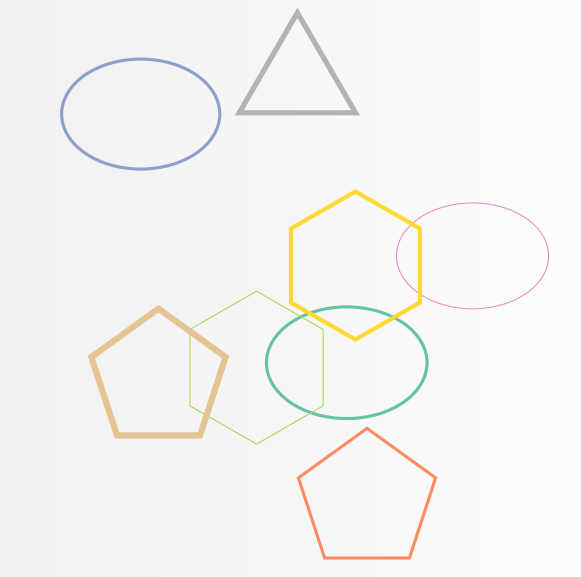[{"shape": "oval", "thickness": 1.5, "radius": 0.69, "center": [0.597, 0.371]}, {"shape": "pentagon", "thickness": 1.5, "radius": 0.62, "center": [0.631, 0.133]}, {"shape": "oval", "thickness": 1.5, "radius": 0.68, "center": [0.242, 0.802]}, {"shape": "oval", "thickness": 0.5, "radius": 0.65, "center": [0.813, 0.556]}, {"shape": "hexagon", "thickness": 0.5, "radius": 0.66, "center": [0.441, 0.363]}, {"shape": "hexagon", "thickness": 2, "radius": 0.64, "center": [0.611, 0.539]}, {"shape": "pentagon", "thickness": 3, "radius": 0.61, "center": [0.273, 0.343]}, {"shape": "triangle", "thickness": 2.5, "radius": 0.58, "center": [0.512, 0.862]}]